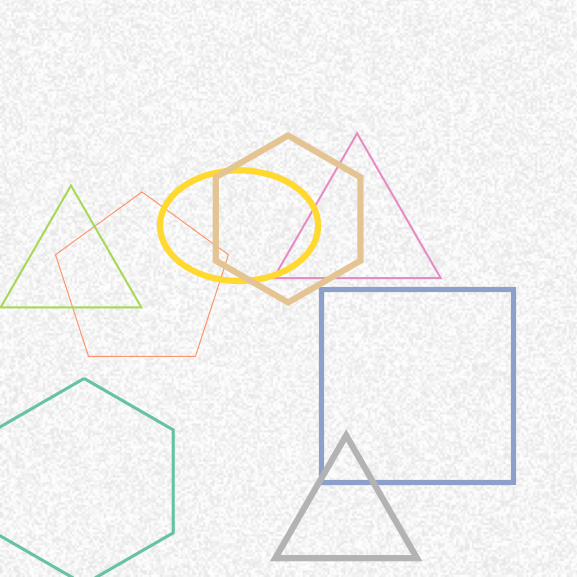[{"shape": "hexagon", "thickness": 1.5, "radius": 0.89, "center": [0.146, 0.166]}, {"shape": "pentagon", "thickness": 0.5, "radius": 0.79, "center": [0.246, 0.509]}, {"shape": "square", "thickness": 2.5, "radius": 0.83, "center": [0.722, 0.332]}, {"shape": "triangle", "thickness": 1, "radius": 0.84, "center": [0.618, 0.601]}, {"shape": "triangle", "thickness": 1, "radius": 0.7, "center": [0.123, 0.537]}, {"shape": "oval", "thickness": 3, "radius": 0.68, "center": [0.414, 0.608]}, {"shape": "hexagon", "thickness": 3, "radius": 0.72, "center": [0.499, 0.62]}, {"shape": "triangle", "thickness": 3, "radius": 0.71, "center": [0.599, 0.103]}]